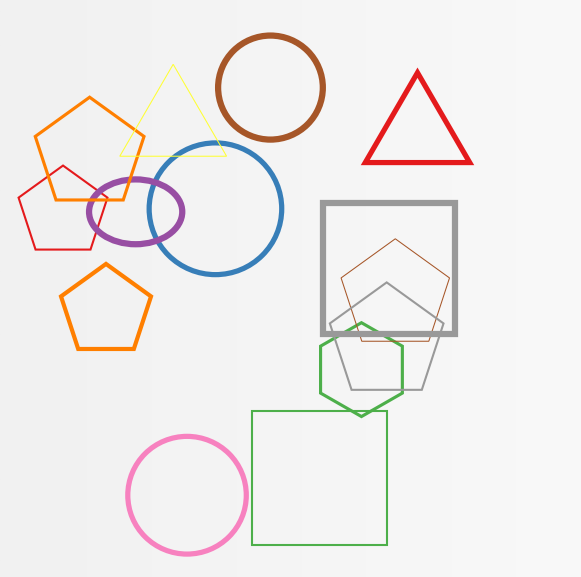[{"shape": "pentagon", "thickness": 1, "radius": 0.4, "center": [0.108, 0.632]}, {"shape": "triangle", "thickness": 2.5, "radius": 0.52, "center": [0.718, 0.77]}, {"shape": "circle", "thickness": 2.5, "radius": 0.57, "center": [0.371, 0.638]}, {"shape": "square", "thickness": 1, "radius": 0.58, "center": [0.55, 0.172]}, {"shape": "hexagon", "thickness": 1.5, "radius": 0.41, "center": [0.622, 0.359]}, {"shape": "oval", "thickness": 3, "radius": 0.4, "center": [0.233, 0.632]}, {"shape": "pentagon", "thickness": 2, "radius": 0.41, "center": [0.182, 0.461]}, {"shape": "pentagon", "thickness": 1.5, "radius": 0.49, "center": [0.154, 0.732]}, {"shape": "triangle", "thickness": 0.5, "radius": 0.53, "center": [0.298, 0.782]}, {"shape": "circle", "thickness": 3, "radius": 0.45, "center": [0.465, 0.847]}, {"shape": "pentagon", "thickness": 0.5, "radius": 0.49, "center": [0.68, 0.488]}, {"shape": "circle", "thickness": 2.5, "radius": 0.51, "center": [0.322, 0.142]}, {"shape": "square", "thickness": 3, "radius": 0.57, "center": [0.669, 0.534]}, {"shape": "pentagon", "thickness": 1, "radius": 0.51, "center": [0.665, 0.407]}]